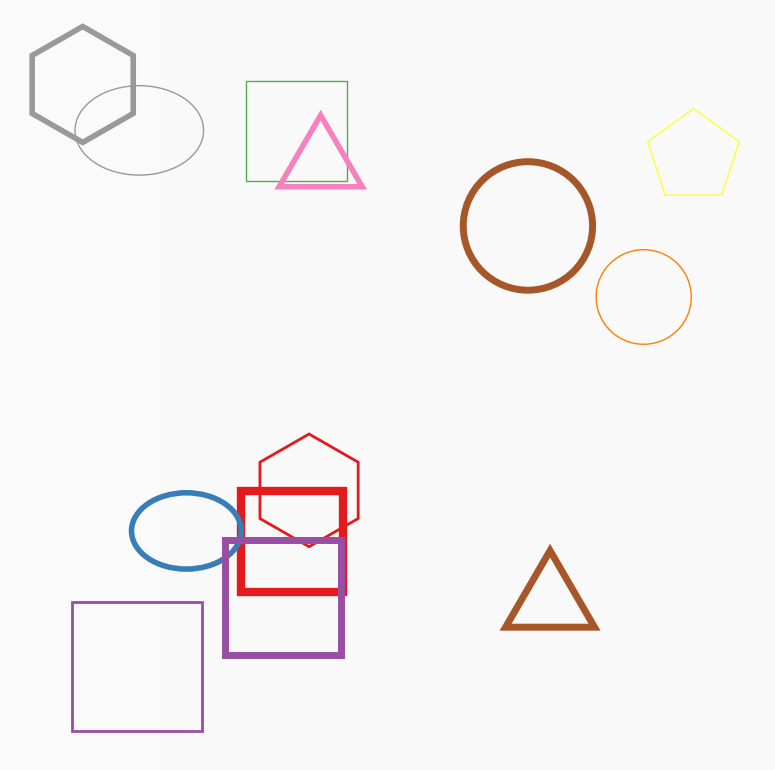[{"shape": "hexagon", "thickness": 1, "radius": 0.37, "center": [0.399, 0.363]}, {"shape": "square", "thickness": 3, "radius": 0.33, "center": [0.377, 0.296]}, {"shape": "oval", "thickness": 2, "radius": 0.35, "center": [0.24, 0.31]}, {"shape": "square", "thickness": 0.5, "radius": 0.33, "center": [0.382, 0.83]}, {"shape": "square", "thickness": 2.5, "radius": 0.37, "center": [0.365, 0.224]}, {"shape": "square", "thickness": 1, "radius": 0.42, "center": [0.177, 0.134]}, {"shape": "circle", "thickness": 0.5, "radius": 0.31, "center": [0.831, 0.614]}, {"shape": "pentagon", "thickness": 0.5, "radius": 0.31, "center": [0.895, 0.797]}, {"shape": "circle", "thickness": 2.5, "radius": 0.42, "center": [0.681, 0.707]}, {"shape": "triangle", "thickness": 2.5, "radius": 0.33, "center": [0.71, 0.219]}, {"shape": "triangle", "thickness": 2, "radius": 0.31, "center": [0.414, 0.788]}, {"shape": "hexagon", "thickness": 2, "radius": 0.38, "center": [0.107, 0.89]}, {"shape": "oval", "thickness": 0.5, "radius": 0.41, "center": [0.18, 0.831]}]